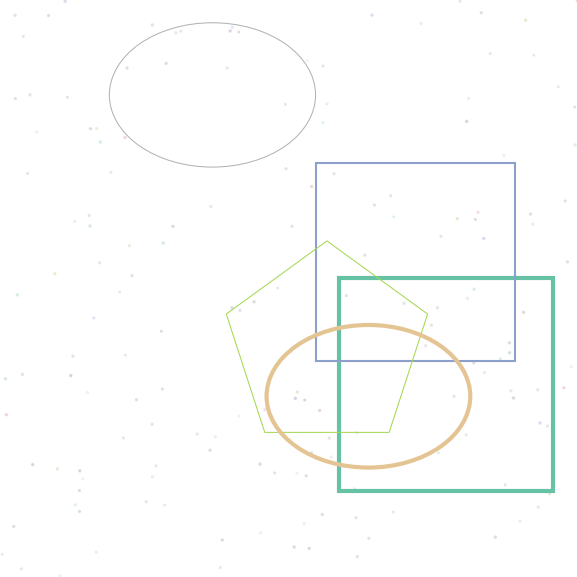[{"shape": "square", "thickness": 2, "radius": 0.93, "center": [0.773, 0.333]}, {"shape": "square", "thickness": 1, "radius": 0.86, "center": [0.719, 0.545]}, {"shape": "pentagon", "thickness": 0.5, "radius": 0.92, "center": [0.566, 0.399]}, {"shape": "oval", "thickness": 2, "radius": 0.88, "center": [0.638, 0.313]}, {"shape": "oval", "thickness": 0.5, "radius": 0.89, "center": [0.368, 0.835]}]